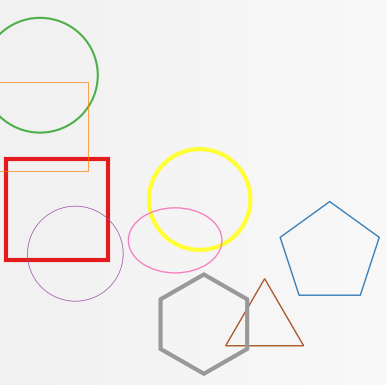[{"shape": "square", "thickness": 3, "radius": 0.66, "center": [0.148, 0.456]}, {"shape": "pentagon", "thickness": 1, "radius": 0.67, "center": [0.851, 0.342]}, {"shape": "circle", "thickness": 1.5, "radius": 0.75, "center": [0.103, 0.805]}, {"shape": "circle", "thickness": 0.5, "radius": 0.62, "center": [0.194, 0.341]}, {"shape": "square", "thickness": 0.5, "radius": 0.57, "center": [0.113, 0.672]}, {"shape": "circle", "thickness": 3, "radius": 0.65, "center": [0.515, 0.482]}, {"shape": "triangle", "thickness": 1, "radius": 0.58, "center": [0.683, 0.16]}, {"shape": "oval", "thickness": 1, "radius": 0.6, "center": [0.452, 0.376]}, {"shape": "hexagon", "thickness": 3, "radius": 0.64, "center": [0.526, 0.158]}]